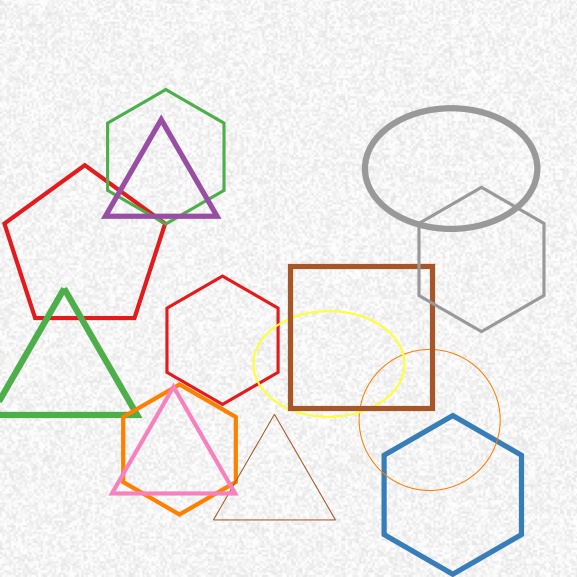[{"shape": "pentagon", "thickness": 2, "radius": 0.73, "center": [0.147, 0.567]}, {"shape": "hexagon", "thickness": 1.5, "radius": 0.56, "center": [0.385, 0.41]}, {"shape": "hexagon", "thickness": 2.5, "radius": 0.69, "center": [0.784, 0.142]}, {"shape": "hexagon", "thickness": 1.5, "radius": 0.58, "center": [0.287, 0.728]}, {"shape": "triangle", "thickness": 3, "radius": 0.73, "center": [0.111, 0.354]}, {"shape": "triangle", "thickness": 2.5, "radius": 0.56, "center": [0.279, 0.681]}, {"shape": "hexagon", "thickness": 2, "radius": 0.56, "center": [0.311, 0.221]}, {"shape": "circle", "thickness": 0.5, "radius": 0.61, "center": [0.744, 0.272]}, {"shape": "oval", "thickness": 1, "radius": 0.65, "center": [0.57, 0.369]}, {"shape": "triangle", "thickness": 0.5, "radius": 0.61, "center": [0.475, 0.16]}, {"shape": "square", "thickness": 2.5, "radius": 0.61, "center": [0.625, 0.415]}, {"shape": "triangle", "thickness": 2, "radius": 0.62, "center": [0.301, 0.206]}, {"shape": "hexagon", "thickness": 1.5, "radius": 0.62, "center": [0.834, 0.55]}, {"shape": "oval", "thickness": 3, "radius": 0.75, "center": [0.781, 0.707]}]